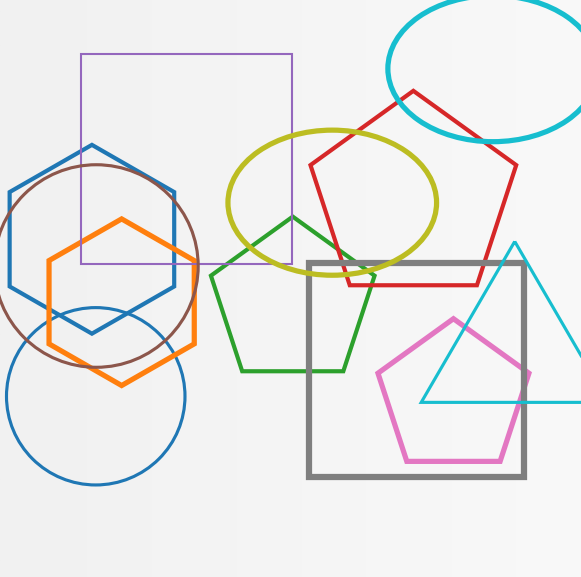[{"shape": "circle", "thickness": 1.5, "radius": 0.77, "center": [0.165, 0.313]}, {"shape": "hexagon", "thickness": 2, "radius": 0.82, "center": [0.158, 0.585]}, {"shape": "hexagon", "thickness": 2.5, "radius": 0.72, "center": [0.209, 0.476]}, {"shape": "pentagon", "thickness": 2, "radius": 0.74, "center": [0.504, 0.476]}, {"shape": "pentagon", "thickness": 2, "radius": 0.93, "center": [0.711, 0.656]}, {"shape": "square", "thickness": 1, "radius": 0.91, "center": [0.321, 0.724]}, {"shape": "circle", "thickness": 1.5, "radius": 0.88, "center": [0.166, 0.539]}, {"shape": "pentagon", "thickness": 2.5, "radius": 0.68, "center": [0.78, 0.311]}, {"shape": "square", "thickness": 3, "radius": 0.93, "center": [0.717, 0.358]}, {"shape": "oval", "thickness": 2.5, "radius": 0.9, "center": [0.572, 0.648]}, {"shape": "triangle", "thickness": 1.5, "radius": 0.93, "center": [0.886, 0.395]}, {"shape": "oval", "thickness": 2.5, "radius": 0.9, "center": [0.848, 0.88]}]